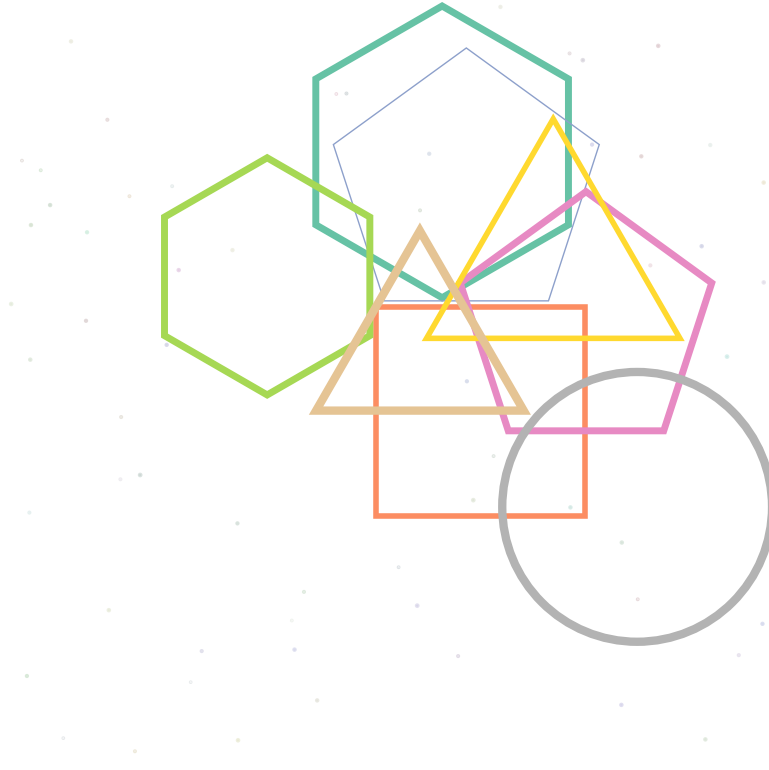[{"shape": "hexagon", "thickness": 2.5, "radius": 0.95, "center": [0.574, 0.803]}, {"shape": "square", "thickness": 2, "radius": 0.68, "center": [0.624, 0.465]}, {"shape": "pentagon", "thickness": 0.5, "radius": 0.91, "center": [0.606, 0.756]}, {"shape": "pentagon", "thickness": 2.5, "radius": 0.86, "center": [0.761, 0.579]}, {"shape": "hexagon", "thickness": 2.5, "radius": 0.77, "center": [0.347, 0.641]}, {"shape": "triangle", "thickness": 2, "radius": 0.95, "center": [0.718, 0.656]}, {"shape": "triangle", "thickness": 3, "radius": 0.78, "center": [0.545, 0.545]}, {"shape": "circle", "thickness": 3, "radius": 0.88, "center": [0.827, 0.342]}]